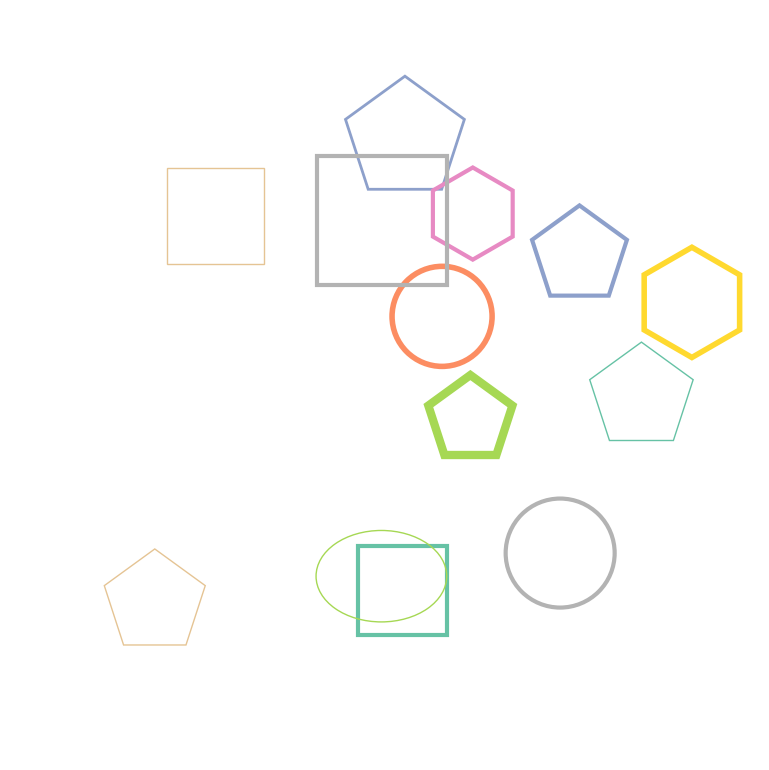[{"shape": "square", "thickness": 1.5, "radius": 0.29, "center": [0.523, 0.233]}, {"shape": "pentagon", "thickness": 0.5, "radius": 0.35, "center": [0.833, 0.485]}, {"shape": "circle", "thickness": 2, "radius": 0.32, "center": [0.574, 0.589]}, {"shape": "pentagon", "thickness": 1, "radius": 0.41, "center": [0.526, 0.82]}, {"shape": "pentagon", "thickness": 1.5, "radius": 0.32, "center": [0.753, 0.668]}, {"shape": "hexagon", "thickness": 1.5, "radius": 0.3, "center": [0.614, 0.723]}, {"shape": "oval", "thickness": 0.5, "radius": 0.42, "center": [0.495, 0.252]}, {"shape": "pentagon", "thickness": 3, "radius": 0.29, "center": [0.611, 0.456]}, {"shape": "hexagon", "thickness": 2, "radius": 0.36, "center": [0.899, 0.607]}, {"shape": "pentagon", "thickness": 0.5, "radius": 0.34, "center": [0.201, 0.218]}, {"shape": "square", "thickness": 0.5, "radius": 0.31, "center": [0.28, 0.719]}, {"shape": "square", "thickness": 1.5, "radius": 0.42, "center": [0.496, 0.713]}, {"shape": "circle", "thickness": 1.5, "radius": 0.35, "center": [0.727, 0.282]}]